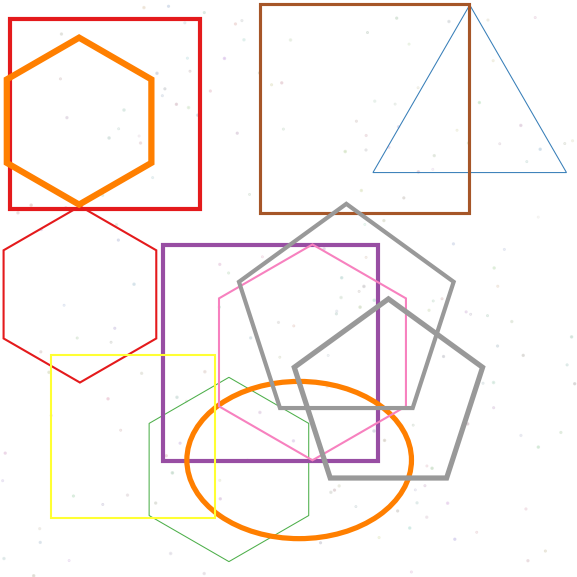[{"shape": "hexagon", "thickness": 1, "radius": 0.76, "center": [0.138, 0.489]}, {"shape": "square", "thickness": 2, "radius": 0.82, "center": [0.182, 0.802]}, {"shape": "triangle", "thickness": 0.5, "radius": 0.97, "center": [0.813, 0.797]}, {"shape": "hexagon", "thickness": 0.5, "radius": 0.8, "center": [0.396, 0.186]}, {"shape": "square", "thickness": 2, "radius": 0.93, "center": [0.468, 0.388]}, {"shape": "oval", "thickness": 2.5, "radius": 0.97, "center": [0.518, 0.203]}, {"shape": "hexagon", "thickness": 3, "radius": 0.72, "center": [0.137, 0.789]}, {"shape": "square", "thickness": 1, "radius": 0.71, "center": [0.23, 0.244]}, {"shape": "square", "thickness": 1.5, "radius": 0.91, "center": [0.631, 0.811]}, {"shape": "hexagon", "thickness": 1, "radius": 0.93, "center": [0.541, 0.389]}, {"shape": "pentagon", "thickness": 2.5, "radius": 0.86, "center": [0.673, 0.31]}, {"shape": "pentagon", "thickness": 2, "radius": 0.98, "center": [0.6, 0.451]}]